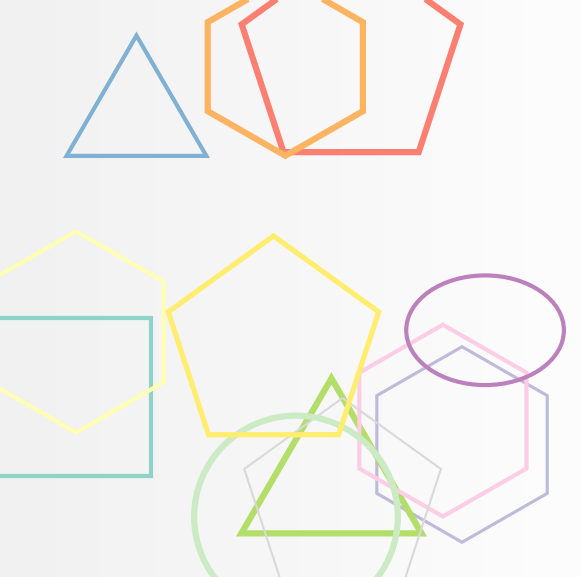[{"shape": "square", "thickness": 2, "radius": 0.68, "center": [0.124, 0.312]}, {"shape": "hexagon", "thickness": 2, "radius": 0.87, "center": [0.131, 0.424]}, {"shape": "hexagon", "thickness": 1.5, "radius": 0.85, "center": [0.795, 0.229]}, {"shape": "pentagon", "thickness": 3, "radius": 0.99, "center": [0.604, 0.896]}, {"shape": "triangle", "thickness": 2, "radius": 0.69, "center": [0.235, 0.799]}, {"shape": "hexagon", "thickness": 3, "radius": 0.77, "center": [0.491, 0.884]}, {"shape": "triangle", "thickness": 3, "radius": 0.89, "center": [0.57, 0.165]}, {"shape": "hexagon", "thickness": 2, "radius": 0.83, "center": [0.762, 0.271]}, {"shape": "pentagon", "thickness": 1, "radius": 0.89, "center": [0.589, 0.132]}, {"shape": "oval", "thickness": 2, "radius": 0.68, "center": [0.835, 0.427]}, {"shape": "circle", "thickness": 3, "radius": 0.88, "center": [0.509, 0.104]}, {"shape": "pentagon", "thickness": 2.5, "radius": 0.95, "center": [0.471, 0.4]}]